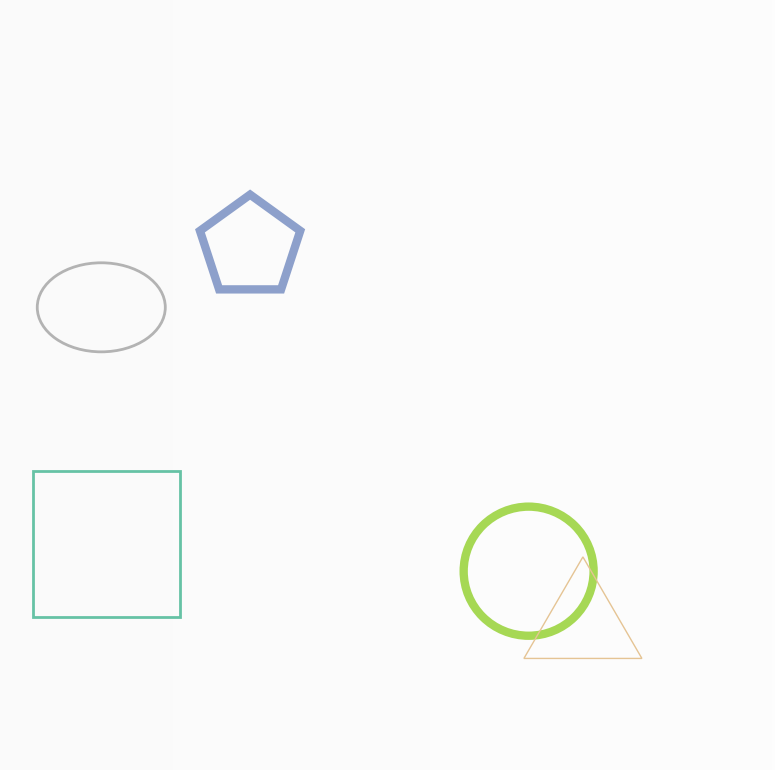[{"shape": "square", "thickness": 1, "radius": 0.47, "center": [0.137, 0.294]}, {"shape": "pentagon", "thickness": 3, "radius": 0.34, "center": [0.323, 0.679]}, {"shape": "circle", "thickness": 3, "radius": 0.42, "center": [0.682, 0.258]}, {"shape": "triangle", "thickness": 0.5, "radius": 0.44, "center": [0.752, 0.189]}, {"shape": "oval", "thickness": 1, "radius": 0.41, "center": [0.131, 0.601]}]